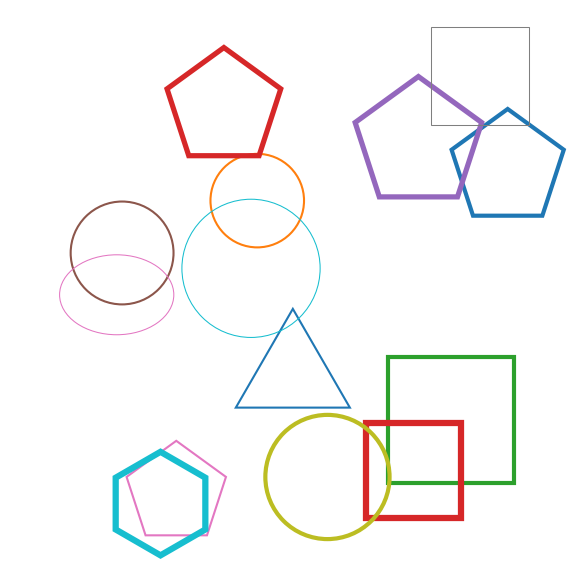[{"shape": "pentagon", "thickness": 2, "radius": 0.51, "center": [0.879, 0.708]}, {"shape": "triangle", "thickness": 1, "radius": 0.57, "center": [0.507, 0.35]}, {"shape": "circle", "thickness": 1, "radius": 0.4, "center": [0.445, 0.652]}, {"shape": "square", "thickness": 2, "radius": 0.55, "center": [0.78, 0.272]}, {"shape": "square", "thickness": 3, "radius": 0.41, "center": [0.716, 0.184]}, {"shape": "pentagon", "thickness": 2.5, "radius": 0.52, "center": [0.388, 0.813]}, {"shape": "pentagon", "thickness": 2.5, "radius": 0.58, "center": [0.725, 0.751]}, {"shape": "circle", "thickness": 1, "radius": 0.45, "center": [0.211, 0.561]}, {"shape": "oval", "thickness": 0.5, "radius": 0.49, "center": [0.202, 0.489]}, {"shape": "pentagon", "thickness": 1, "radius": 0.45, "center": [0.305, 0.145]}, {"shape": "square", "thickness": 0.5, "radius": 0.42, "center": [0.831, 0.868]}, {"shape": "circle", "thickness": 2, "radius": 0.54, "center": [0.567, 0.173]}, {"shape": "hexagon", "thickness": 3, "radius": 0.45, "center": [0.278, 0.127]}, {"shape": "circle", "thickness": 0.5, "radius": 0.6, "center": [0.435, 0.534]}]